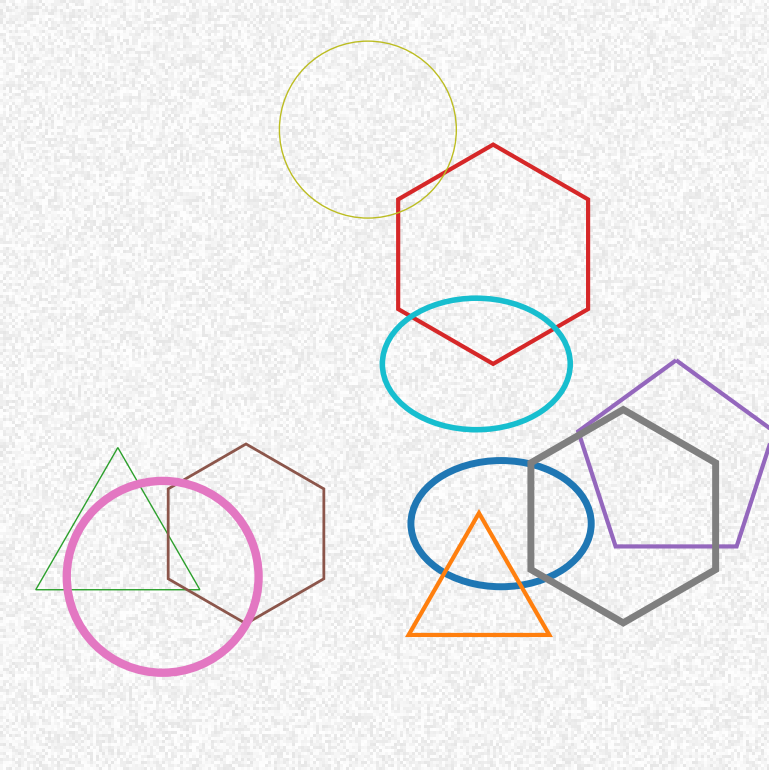[{"shape": "oval", "thickness": 2.5, "radius": 0.59, "center": [0.651, 0.32]}, {"shape": "triangle", "thickness": 1.5, "radius": 0.53, "center": [0.622, 0.228]}, {"shape": "triangle", "thickness": 0.5, "radius": 0.62, "center": [0.153, 0.296]}, {"shape": "hexagon", "thickness": 1.5, "radius": 0.71, "center": [0.64, 0.67]}, {"shape": "pentagon", "thickness": 1.5, "radius": 0.67, "center": [0.878, 0.398]}, {"shape": "hexagon", "thickness": 1, "radius": 0.58, "center": [0.32, 0.307]}, {"shape": "circle", "thickness": 3, "radius": 0.62, "center": [0.211, 0.251]}, {"shape": "hexagon", "thickness": 2.5, "radius": 0.69, "center": [0.809, 0.33]}, {"shape": "circle", "thickness": 0.5, "radius": 0.57, "center": [0.478, 0.832]}, {"shape": "oval", "thickness": 2, "radius": 0.61, "center": [0.619, 0.527]}]